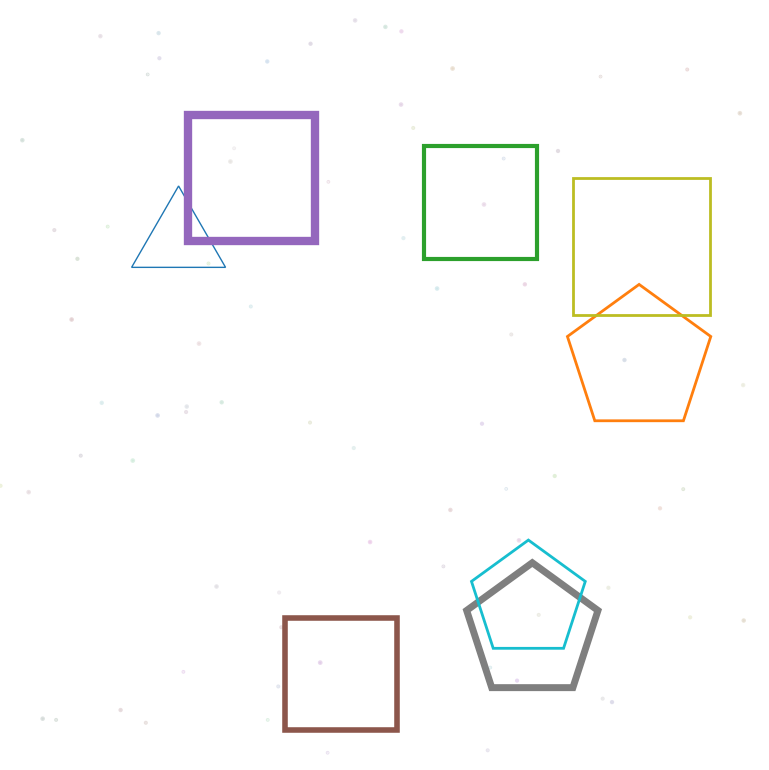[{"shape": "triangle", "thickness": 0.5, "radius": 0.35, "center": [0.232, 0.688]}, {"shape": "pentagon", "thickness": 1, "radius": 0.49, "center": [0.83, 0.533]}, {"shape": "square", "thickness": 1.5, "radius": 0.37, "center": [0.624, 0.737]}, {"shape": "square", "thickness": 3, "radius": 0.41, "center": [0.327, 0.769]}, {"shape": "square", "thickness": 2, "radius": 0.36, "center": [0.443, 0.125]}, {"shape": "pentagon", "thickness": 2.5, "radius": 0.45, "center": [0.691, 0.179]}, {"shape": "square", "thickness": 1, "radius": 0.45, "center": [0.833, 0.68]}, {"shape": "pentagon", "thickness": 1, "radius": 0.39, "center": [0.686, 0.221]}]